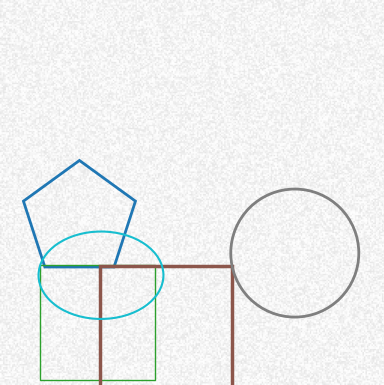[{"shape": "pentagon", "thickness": 2, "radius": 0.76, "center": [0.206, 0.43]}, {"shape": "square", "thickness": 1, "radius": 0.75, "center": [0.253, 0.163]}, {"shape": "square", "thickness": 2.5, "radius": 0.86, "center": [0.432, 0.138]}, {"shape": "circle", "thickness": 2, "radius": 0.83, "center": [0.766, 0.343]}, {"shape": "oval", "thickness": 1.5, "radius": 0.81, "center": [0.262, 0.285]}]